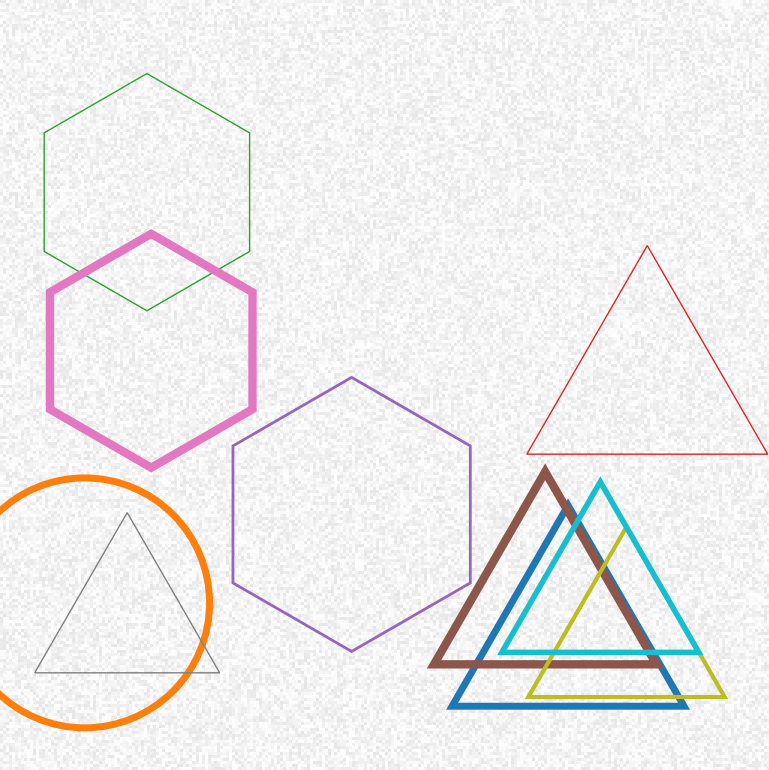[{"shape": "triangle", "thickness": 2.5, "radius": 0.87, "center": [0.738, 0.17]}, {"shape": "circle", "thickness": 2.5, "radius": 0.81, "center": [0.11, 0.217]}, {"shape": "hexagon", "thickness": 0.5, "radius": 0.77, "center": [0.191, 0.75]}, {"shape": "triangle", "thickness": 0.5, "radius": 0.9, "center": [0.841, 0.5]}, {"shape": "hexagon", "thickness": 1, "radius": 0.89, "center": [0.457, 0.332]}, {"shape": "triangle", "thickness": 3, "radius": 0.83, "center": [0.708, 0.221]}, {"shape": "hexagon", "thickness": 3, "radius": 0.76, "center": [0.196, 0.544]}, {"shape": "triangle", "thickness": 0.5, "radius": 0.69, "center": [0.165, 0.196]}, {"shape": "triangle", "thickness": 1.5, "radius": 0.74, "center": [0.814, 0.168]}, {"shape": "triangle", "thickness": 2, "radius": 0.74, "center": [0.78, 0.227]}]